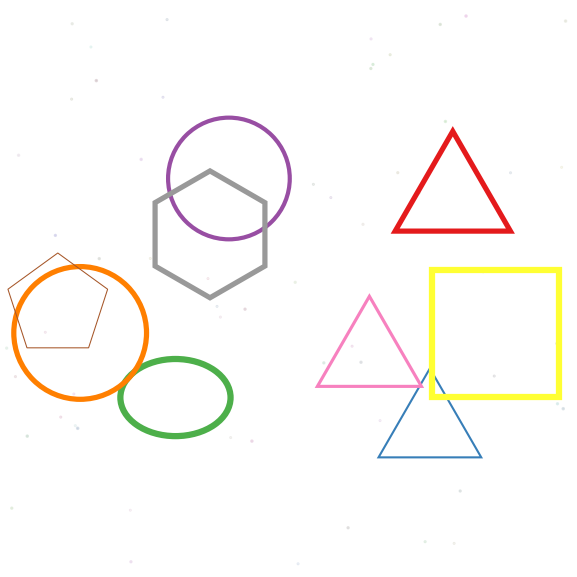[{"shape": "triangle", "thickness": 2.5, "radius": 0.58, "center": [0.784, 0.657]}, {"shape": "triangle", "thickness": 1, "radius": 0.51, "center": [0.744, 0.258]}, {"shape": "oval", "thickness": 3, "radius": 0.48, "center": [0.304, 0.311]}, {"shape": "circle", "thickness": 2, "radius": 0.53, "center": [0.396, 0.69]}, {"shape": "circle", "thickness": 2.5, "radius": 0.57, "center": [0.139, 0.423]}, {"shape": "square", "thickness": 3, "radius": 0.55, "center": [0.858, 0.422]}, {"shape": "pentagon", "thickness": 0.5, "radius": 0.45, "center": [0.1, 0.47]}, {"shape": "triangle", "thickness": 1.5, "radius": 0.52, "center": [0.64, 0.382]}, {"shape": "hexagon", "thickness": 2.5, "radius": 0.55, "center": [0.364, 0.593]}]